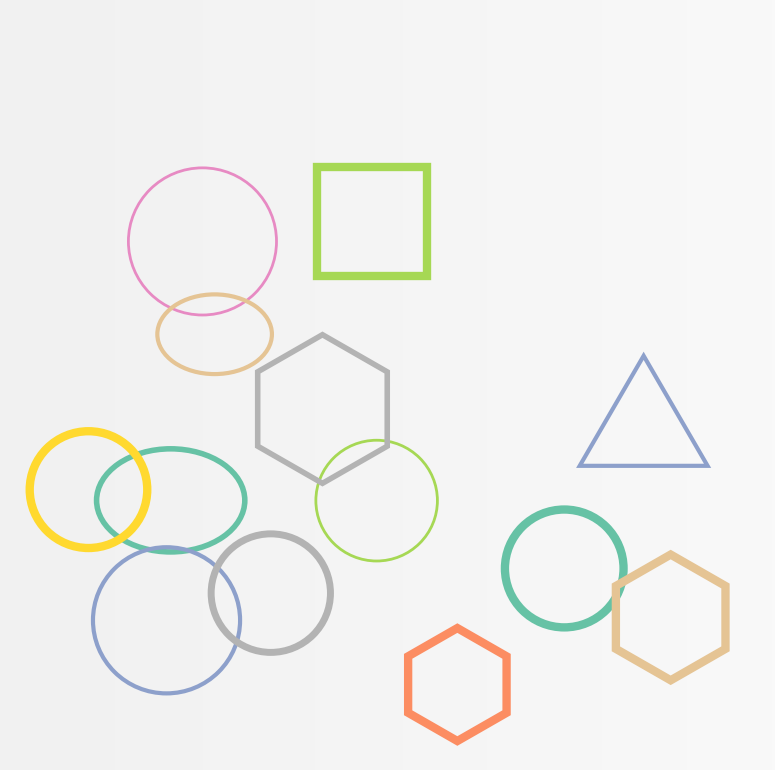[{"shape": "oval", "thickness": 2, "radius": 0.48, "center": [0.22, 0.35]}, {"shape": "circle", "thickness": 3, "radius": 0.38, "center": [0.728, 0.262]}, {"shape": "hexagon", "thickness": 3, "radius": 0.37, "center": [0.59, 0.111]}, {"shape": "circle", "thickness": 1.5, "radius": 0.47, "center": [0.215, 0.194]}, {"shape": "triangle", "thickness": 1.5, "radius": 0.48, "center": [0.831, 0.443]}, {"shape": "circle", "thickness": 1, "radius": 0.48, "center": [0.261, 0.686]}, {"shape": "square", "thickness": 3, "radius": 0.35, "center": [0.48, 0.713]}, {"shape": "circle", "thickness": 1, "radius": 0.39, "center": [0.486, 0.35]}, {"shape": "circle", "thickness": 3, "radius": 0.38, "center": [0.114, 0.364]}, {"shape": "oval", "thickness": 1.5, "radius": 0.37, "center": [0.277, 0.566]}, {"shape": "hexagon", "thickness": 3, "radius": 0.41, "center": [0.865, 0.198]}, {"shape": "circle", "thickness": 2.5, "radius": 0.38, "center": [0.349, 0.23]}, {"shape": "hexagon", "thickness": 2, "radius": 0.48, "center": [0.416, 0.469]}]